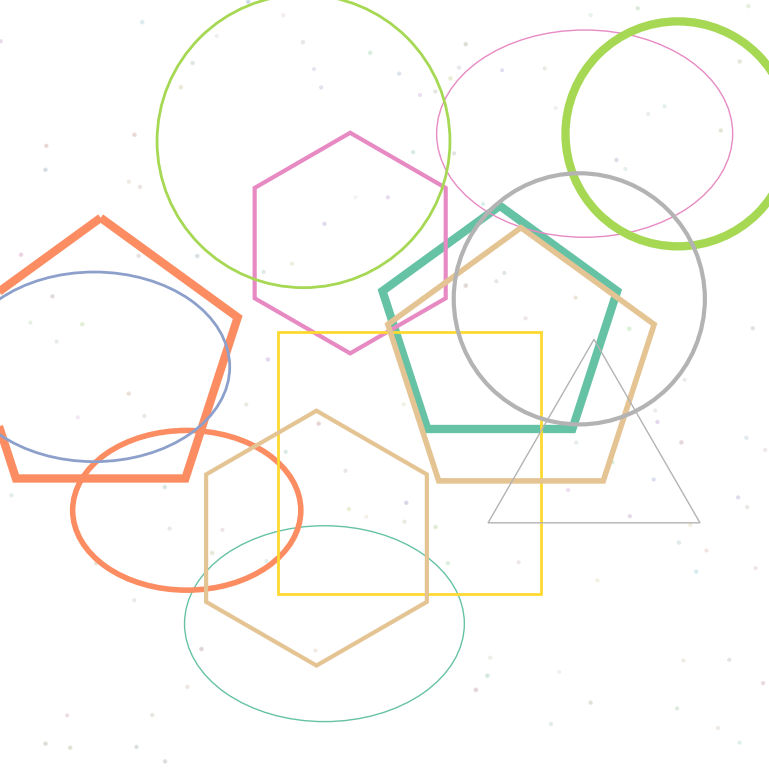[{"shape": "pentagon", "thickness": 3, "radius": 0.8, "center": [0.649, 0.573]}, {"shape": "oval", "thickness": 0.5, "radius": 0.91, "center": [0.421, 0.19]}, {"shape": "oval", "thickness": 2, "radius": 0.74, "center": [0.243, 0.337]}, {"shape": "pentagon", "thickness": 3, "radius": 0.94, "center": [0.131, 0.53]}, {"shape": "oval", "thickness": 1, "radius": 0.88, "center": [0.122, 0.524]}, {"shape": "oval", "thickness": 0.5, "radius": 0.96, "center": [0.759, 0.826]}, {"shape": "hexagon", "thickness": 1.5, "radius": 0.72, "center": [0.455, 0.684]}, {"shape": "circle", "thickness": 1, "radius": 0.95, "center": [0.394, 0.817]}, {"shape": "circle", "thickness": 3, "radius": 0.73, "center": [0.88, 0.826]}, {"shape": "square", "thickness": 1, "radius": 0.85, "center": [0.532, 0.399]}, {"shape": "pentagon", "thickness": 2, "radius": 0.91, "center": [0.677, 0.523]}, {"shape": "hexagon", "thickness": 1.5, "radius": 0.83, "center": [0.411, 0.301]}, {"shape": "circle", "thickness": 1.5, "radius": 0.82, "center": [0.752, 0.612]}, {"shape": "triangle", "thickness": 0.5, "radius": 0.79, "center": [0.771, 0.4]}]